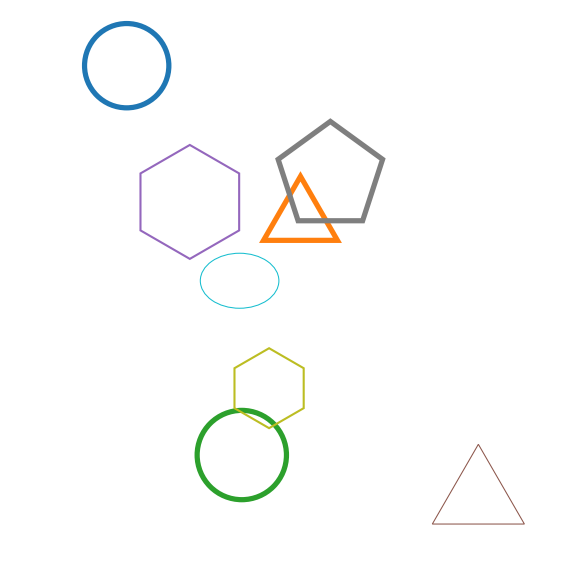[{"shape": "circle", "thickness": 2.5, "radius": 0.36, "center": [0.219, 0.885]}, {"shape": "triangle", "thickness": 2.5, "radius": 0.37, "center": [0.52, 0.62]}, {"shape": "circle", "thickness": 2.5, "radius": 0.39, "center": [0.419, 0.211]}, {"shape": "hexagon", "thickness": 1, "radius": 0.49, "center": [0.329, 0.649]}, {"shape": "triangle", "thickness": 0.5, "radius": 0.46, "center": [0.828, 0.138]}, {"shape": "pentagon", "thickness": 2.5, "radius": 0.48, "center": [0.572, 0.694]}, {"shape": "hexagon", "thickness": 1, "radius": 0.35, "center": [0.466, 0.327]}, {"shape": "oval", "thickness": 0.5, "radius": 0.34, "center": [0.415, 0.513]}]